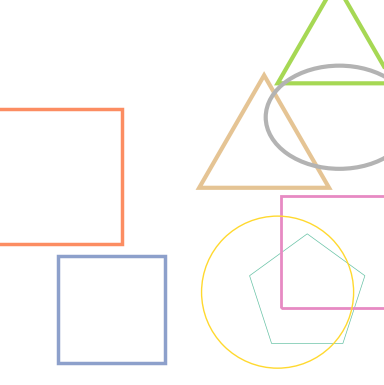[{"shape": "pentagon", "thickness": 0.5, "radius": 0.79, "center": [0.798, 0.235]}, {"shape": "square", "thickness": 2.5, "radius": 0.87, "center": [0.143, 0.542]}, {"shape": "square", "thickness": 2.5, "radius": 0.69, "center": [0.289, 0.195]}, {"shape": "square", "thickness": 2, "radius": 0.73, "center": [0.875, 0.346]}, {"shape": "triangle", "thickness": 3, "radius": 0.87, "center": [0.872, 0.871]}, {"shape": "circle", "thickness": 1, "radius": 0.99, "center": [0.721, 0.241]}, {"shape": "triangle", "thickness": 3, "radius": 0.97, "center": [0.686, 0.61]}, {"shape": "oval", "thickness": 3, "radius": 0.96, "center": [0.882, 0.695]}]